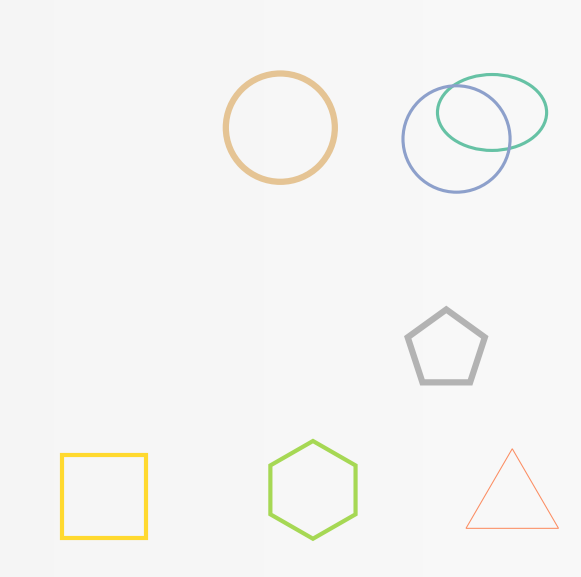[{"shape": "oval", "thickness": 1.5, "radius": 0.47, "center": [0.847, 0.804]}, {"shape": "triangle", "thickness": 0.5, "radius": 0.46, "center": [0.881, 0.13]}, {"shape": "circle", "thickness": 1.5, "radius": 0.46, "center": [0.785, 0.758]}, {"shape": "hexagon", "thickness": 2, "radius": 0.42, "center": [0.538, 0.151]}, {"shape": "square", "thickness": 2, "radius": 0.36, "center": [0.179, 0.139]}, {"shape": "circle", "thickness": 3, "radius": 0.47, "center": [0.482, 0.778]}, {"shape": "pentagon", "thickness": 3, "radius": 0.35, "center": [0.768, 0.393]}]